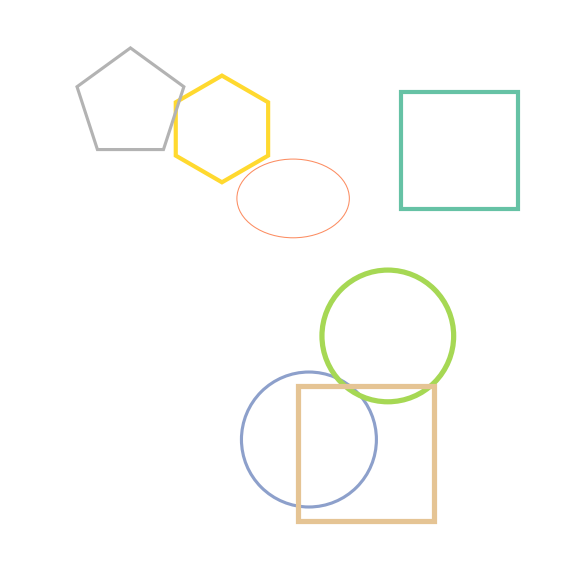[{"shape": "square", "thickness": 2, "radius": 0.51, "center": [0.795, 0.739]}, {"shape": "oval", "thickness": 0.5, "radius": 0.49, "center": [0.508, 0.656]}, {"shape": "circle", "thickness": 1.5, "radius": 0.58, "center": [0.535, 0.238]}, {"shape": "circle", "thickness": 2.5, "radius": 0.57, "center": [0.672, 0.417]}, {"shape": "hexagon", "thickness": 2, "radius": 0.46, "center": [0.384, 0.776]}, {"shape": "square", "thickness": 2.5, "radius": 0.59, "center": [0.634, 0.214]}, {"shape": "pentagon", "thickness": 1.5, "radius": 0.49, "center": [0.226, 0.819]}]